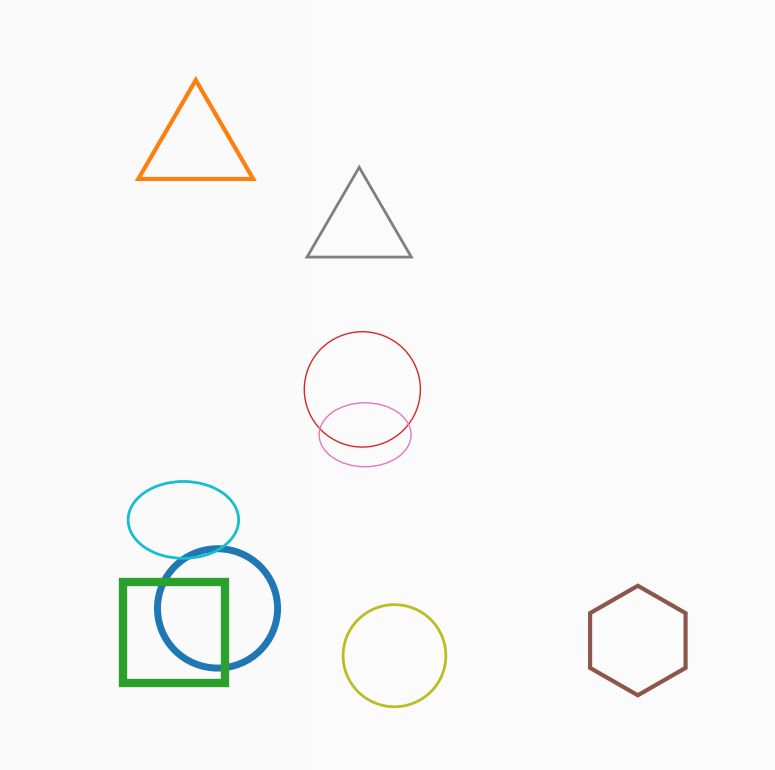[{"shape": "circle", "thickness": 2.5, "radius": 0.39, "center": [0.281, 0.21]}, {"shape": "triangle", "thickness": 1.5, "radius": 0.43, "center": [0.253, 0.81]}, {"shape": "square", "thickness": 3, "radius": 0.33, "center": [0.224, 0.179]}, {"shape": "circle", "thickness": 0.5, "radius": 0.37, "center": [0.468, 0.494]}, {"shape": "hexagon", "thickness": 1.5, "radius": 0.36, "center": [0.823, 0.168]}, {"shape": "oval", "thickness": 0.5, "radius": 0.3, "center": [0.471, 0.435]}, {"shape": "triangle", "thickness": 1, "radius": 0.39, "center": [0.463, 0.705]}, {"shape": "circle", "thickness": 1, "radius": 0.33, "center": [0.509, 0.148]}, {"shape": "oval", "thickness": 1, "radius": 0.36, "center": [0.237, 0.325]}]